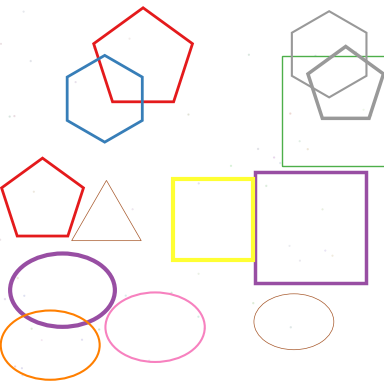[{"shape": "pentagon", "thickness": 2, "radius": 0.56, "center": [0.11, 0.477]}, {"shape": "pentagon", "thickness": 2, "radius": 0.67, "center": [0.372, 0.845]}, {"shape": "hexagon", "thickness": 2, "radius": 0.56, "center": [0.272, 0.743]}, {"shape": "square", "thickness": 1, "radius": 0.72, "center": [0.874, 0.712]}, {"shape": "oval", "thickness": 3, "radius": 0.68, "center": [0.162, 0.246]}, {"shape": "square", "thickness": 2.5, "radius": 0.72, "center": [0.807, 0.409]}, {"shape": "oval", "thickness": 1.5, "radius": 0.64, "center": [0.13, 0.104]}, {"shape": "square", "thickness": 3, "radius": 0.52, "center": [0.553, 0.431]}, {"shape": "oval", "thickness": 0.5, "radius": 0.52, "center": [0.763, 0.164]}, {"shape": "triangle", "thickness": 0.5, "radius": 0.52, "center": [0.276, 0.427]}, {"shape": "oval", "thickness": 1.5, "radius": 0.65, "center": [0.403, 0.15]}, {"shape": "pentagon", "thickness": 2.5, "radius": 0.52, "center": [0.898, 0.776]}, {"shape": "hexagon", "thickness": 1.5, "radius": 0.56, "center": [0.855, 0.859]}]